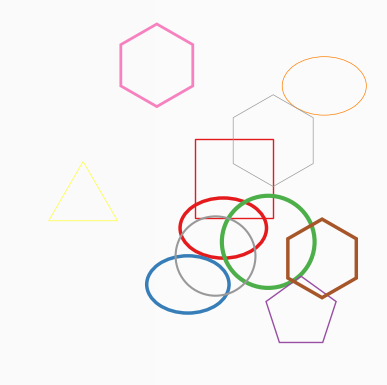[{"shape": "square", "thickness": 1, "radius": 0.51, "center": [0.604, 0.536]}, {"shape": "oval", "thickness": 2.5, "radius": 0.56, "center": [0.576, 0.408]}, {"shape": "oval", "thickness": 2.5, "radius": 0.53, "center": [0.485, 0.261]}, {"shape": "circle", "thickness": 3, "radius": 0.6, "center": [0.692, 0.372]}, {"shape": "pentagon", "thickness": 1, "radius": 0.48, "center": [0.777, 0.187]}, {"shape": "oval", "thickness": 0.5, "radius": 0.54, "center": [0.837, 0.777]}, {"shape": "triangle", "thickness": 0.5, "radius": 0.51, "center": [0.214, 0.478]}, {"shape": "hexagon", "thickness": 2.5, "radius": 0.51, "center": [0.831, 0.329]}, {"shape": "hexagon", "thickness": 2, "radius": 0.54, "center": [0.405, 0.83]}, {"shape": "circle", "thickness": 1.5, "radius": 0.52, "center": [0.556, 0.335]}, {"shape": "hexagon", "thickness": 0.5, "radius": 0.6, "center": [0.705, 0.635]}]